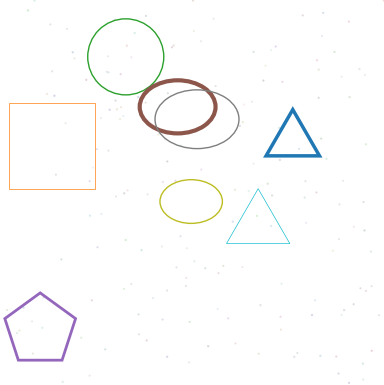[{"shape": "triangle", "thickness": 2.5, "radius": 0.4, "center": [0.76, 0.635]}, {"shape": "square", "thickness": 0.5, "radius": 0.56, "center": [0.135, 0.62]}, {"shape": "circle", "thickness": 1, "radius": 0.49, "center": [0.327, 0.852]}, {"shape": "pentagon", "thickness": 2, "radius": 0.48, "center": [0.104, 0.143]}, {"shape": "oval", "thickness": 3, "radius": 0.49, "center": [0.461, 0.722]}, {"shape": "oval", "thickness": 1, "radius": 0.55, "center": [0.512, 0.69]}, {"shape": "oval", "thickness": 1, "radius": 0.41, "center": [0.497, 0.477]}, {"shape": "triangle", "thickness": 0.5, "radius": 0.47, "center": [0.671, 0.415]}]